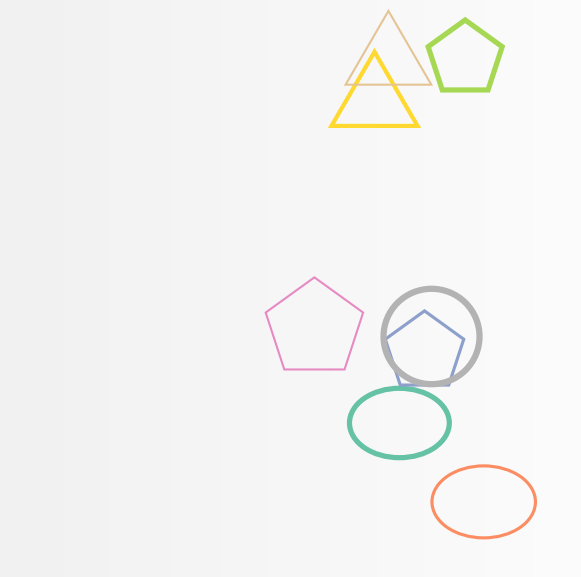[{"shape": "oval", "thickness": 2.5, "radius": 0.43, "center": [0.687, 0.267]}, {"shape": "oval", "thickness": 1.5, "radius": 0.45, "center": [0.832, 0.13]}, {"shape": "pentagon", "thickness": 1.5, "radius": 0.35, "center": [0.73, 0.39]}, {"shape": "pentagon", "thickness": 1, "radius": 0.44, "center": [0.541, 0.431]}, {"shape": "pentagon", "thickness": 2.5, "radius": 0.33, "center": [0.8, 0.898]}, {"shape": "triangle", "thickness": 2, "radius": 0.43, "center": [0.644, 0.824]}, {"shape": "triangle", "thickness": 1, "radius": 0.43, "center": [0.668, 0.895]}, {"shape": "circle", "thickness": 3, "radius": 0.41, "center": [0.742, 0.416]}]